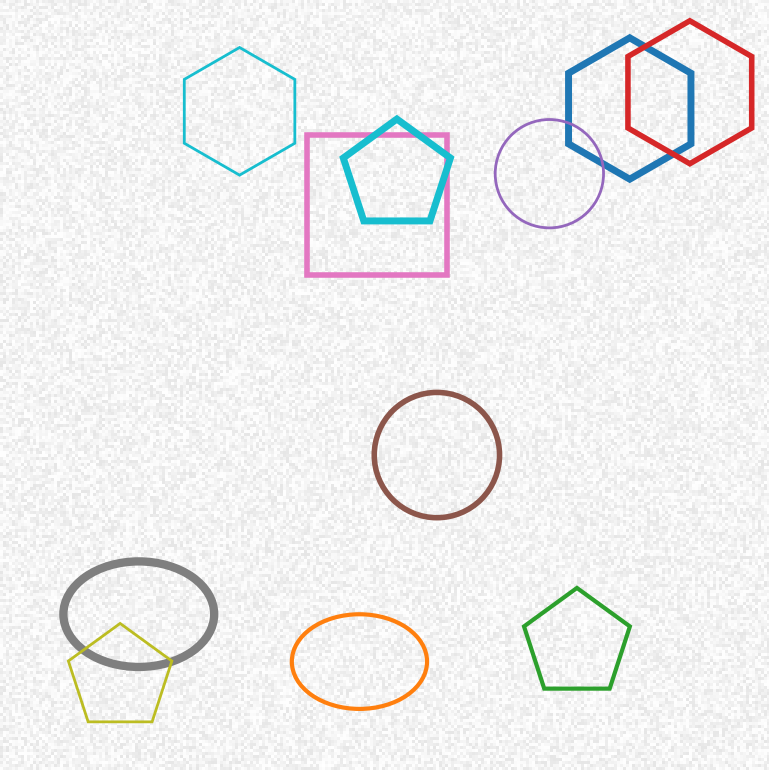[{"shape": "hexagon", "thickness": 2.5, "radius": 0.46, "center": [0.818, 0.859]}, {"shape": "oval", "thickness": 1.5, "radius": 0.44, "center": [0.467, 0.141]}, {"shape": "pentagon", "thickness": 1.5, "radius": 0.36, "center": [0.749, 0.164]}, {"shape": "hexagon", "thickness": 2, "radius": 0.46, "center": [0.896, 0.88]}, {"shape": "circle", "thickness": 1, "radius": 0.35, "center": [0.713, 0.774]}, {"shape": "circle", "thickness": 2, "radius": 0.41, "center": [0.567, 0.409]}, {"shape": "square", "thickness": 2, "radius": 0.45, "center": [0.49, 0.733]}, {"shape": "oval", "thickness": 3, "radius": 0.49, "center": [0.18, 0.202]}, {"shape": "pentagon", "thickness": 1, "radius": 0.35, "center": [0.156, 0.12]}, {"shape": "pentagon", "thickness": 2.5, "radius": 0.37, "center": [0.515, 0.772]}, {"shape": "hexagon", "thickness": 1, "radius": 0.41, "center": [0.311, 0.855]}]